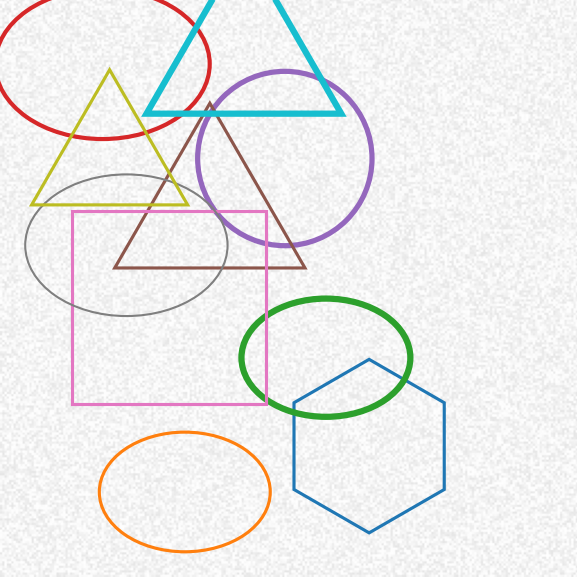[{"shape": "hexagon", "thickness": 1.5, "radius": 0.75, "center": [0.639, 0.227]}, {"shape": "oval", "thickness": 1.5, "radius": 0.74, "center": [0.32, 0.147]}, {"shape": "oval", "thickness": 3, "radius": 0.73, "center": [0.564, 0.38]}, {"shape": "oval", "thickness": 2, "radius": 0.93, "center": [0.177, 0.888]}, {"shape": "circle", "thickness": 2.5, "radius": 0.75, "center": [0.493, 0.725]}, {"shape": "triangle", "thickness": 1.5, "radius": 0.95, "center": [0.363, 0.63]}, {"shape": "square", "thickness": 1.5, "radius": 0.84, "center": [0.293, 0.467]}, {"shape": "oval", "thickness": 1, "radius": 0.88, "center": [0.219, 0.574]}, {"shape": "triangle", "thickness": 1.5, "radius": 0.78, "center": [0.19, 0.722]}, {"shape": "triangle", "thickness": 3, "radius": 0.97, "center": [0.422, 0.9]}]